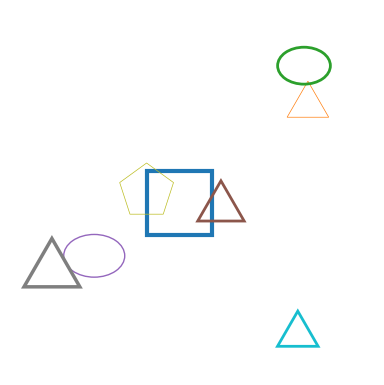[{"shape": "square", "thickness": 3, "radius": 0.42, "center": [0.466, 0.473]}, {"shape": "triangle", "thickness": 0.5, "radius": 0.31, "center": [0.8, 0.727]}, {"shape": "oval", "thickness": 2, "radius": 0.34, "center": [0.79, 0.829]}, {"shape": "oval", "thickness": 1, "radius": 0.4, "center": [0.245, 0.336]}, {"shape": "triangle", "thickness": 2, "radius": 0.35, "center": [0.574, 0.461]}, {"shape": "triangle", "thickness": 2.5, "radius": 0.42, "center": [0.135, 0.297]}, {"shape": "pentagon", "thickness": 0.5, "radius": 0.37, "center": [0.381, 0.503]}, {"shape": "triangle", "thickness": 2, "radius": 0.3, "center": [0.773, 0.131]}]